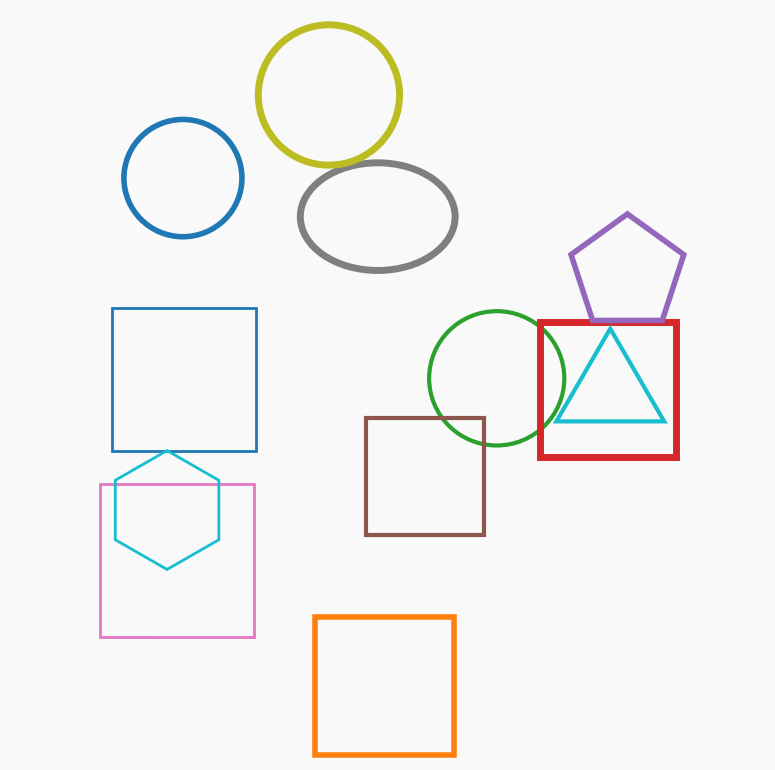[{"shape": "square", "thickness": 1, "radius": 0.46, "center": [0.237, 0.507]}, {"shape": "circle", "thickness": 2, "radius": 0.38, "center": [0.236, 0.769]}, {"shape": "square", "thickness": 2, "radius": 0.45, "center": [0.496, 0.109]}, {"shape": "circle", "thickness": 1.5, "radius": 0.44, "center": [0.641, 0.509]}, {"shape": "square", "thickness": 2.5, "radius": 0.44, "center": [0.784, 0.494]}, {"shape": "pentagon", "thickness": 2, "radius": 0.38, "center": [0.81, 0.646]}, {"shape": "square", "thickness": 1.5, "radius": 0.38, "center": [0.548, 0.381]}, {"shape": "square", "thickness": 1, "radius": 0.5, "center": [0.228, 0.273]}, {"shape": "oval", "thickness": 2.5, "radius": 0.5, "center": [0.487, 0.719]}, {"shape": "circle", "thickness": 2.5, "radius": 0.46, "center": [0.424, 0.877]}, {"shape": "hexagon", "thickness": 1, "radius": 0.39, "center": [0.216, 0.338]}, {"shape": "triangle", "thickness": 1.5, "radius": 0.4, "center": [0.787, 0.493]}]